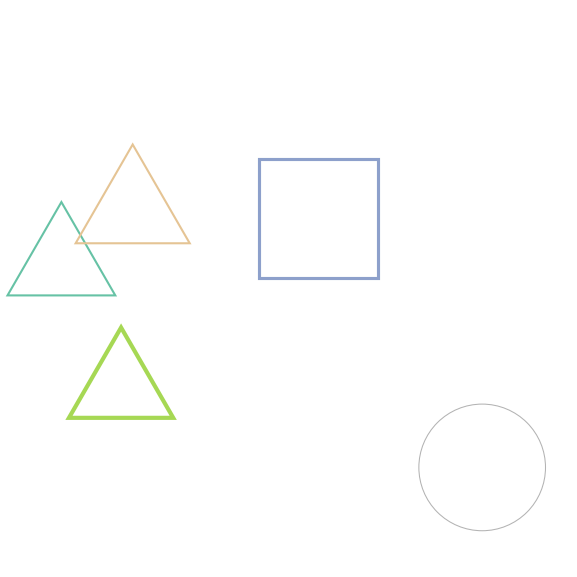[{"shape": "triangle", "thickness": 1, "radius": 0.54, "center": [0.106, 0.541]}, {"shape": "square", "thickness": 1.5, "radius": 0.51, "center": [0.552, 0.62]}, {"shape": "triangle", "thickness": 2, "radius": 0.52, "center": [0.21, 0.328]}, {"shape": "triangle", "thickness": 1, "radius": 0.57, "center": [0.23, 0.635]}, {"shape": "circle", "thickness": 0.5, "radius": 0.55, "center": [0.835, 0.19]}]